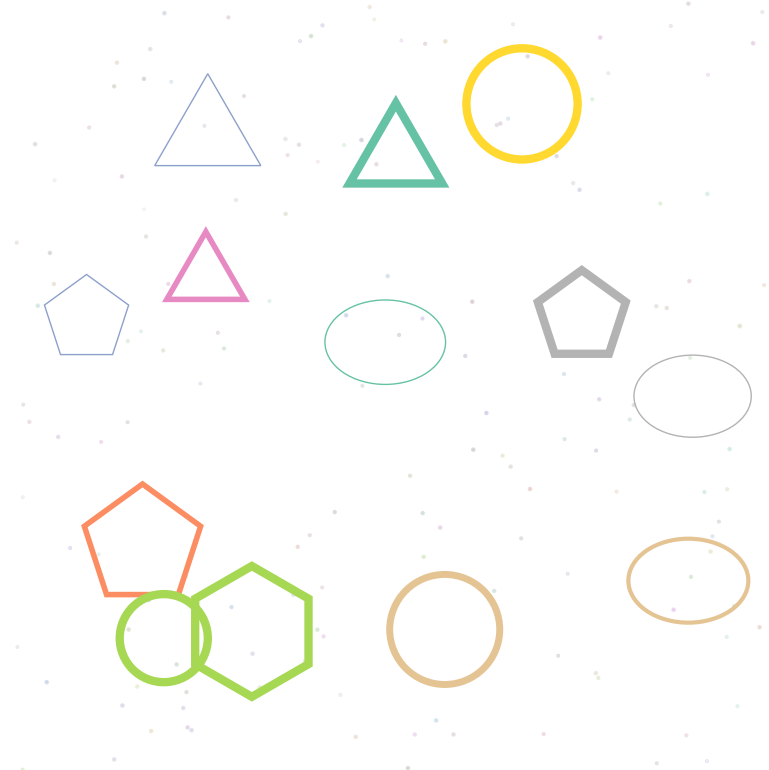[{"shape": "triangle", "thickness": 3, "radius": 0.35, "center": [0.514, 0.796]}, {"shape": "oval", "thickness": 0.5, "radius": 0.39, "center": [0.5, 0.556]}, {"shape": "pentagon", "thickness": 2, "radius": 0.4, "center": [0.185, 0.292]}, {"shape": "pentagon", "thickness": 0.5, "radius": 0.29, "center": [0.112, 0.586]}, {"shape": "triangle", "thickness": 0.5, "radius": 0.4, "center": [0.27, 0.825]}, {"shape": "triangle", "thickness": 2, "radius": 0.29, "center": [0.267, 0.64]}, {"shape": "circle", "thickness": 3, "radius": 0.29, "center": [0.213, 0.171]}, {"shape": "hexagon", "thickness": 3, "radius": 0.42, "center": [0.327, 0.18]}, {"shape": "circle", "thickness": 3, "radius": 0.36, "center": [0.678, 0.865]}, {"shape": "circle", "thickness": 2.5, "radius": 0.36, "center": [0.578, 0.183]}, {"shape": "oval", "thickness": 1.5, "radius": 0.39, "center": [0.894, 0.246]}, {"shape": "pentagon", "thickness": 3, "radius": 0.3, "center": [0.756, 0.589]}, {"shape": "oval", "thickness": 0.5, "radius": 0.38, "center": [0.899, 0.485]}]